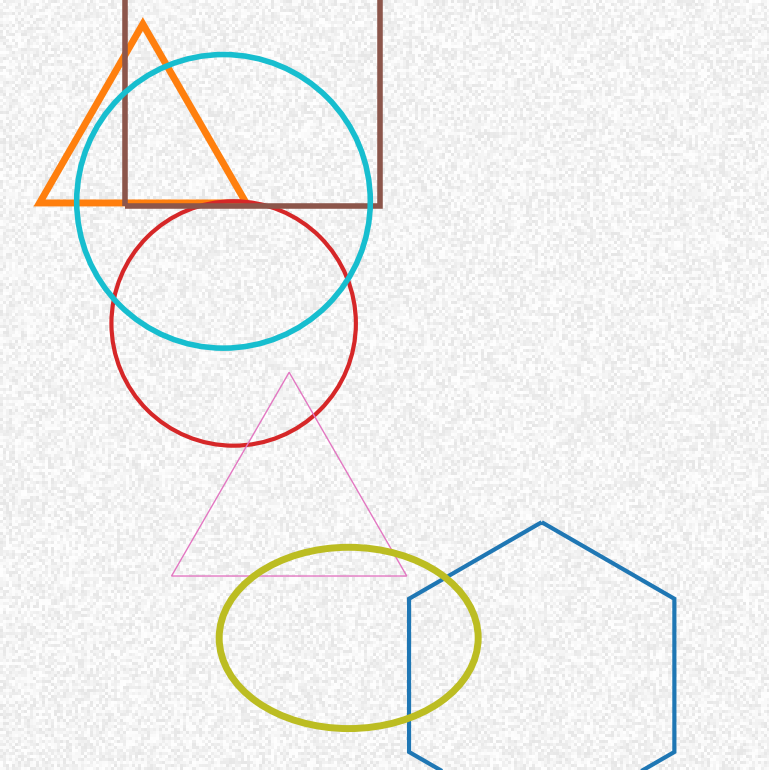[{"shape": "hexagon", "thickness": 1.5, "radius": 0.99, "center": [0.704, 0.123]}, {"shape": "triangle", "thickness": 2.5, "radius": 0.77, "center": [0.186, 0.814]}, {"shape": "circle", "thickness": 1.5, "radius": 0.79, "center": [0.303, 0.58]}, {"shape": "square", "thickness": 2, "radius": 0.83, "center": [0.328, 0.899]}, {"shape": "triangle", "thickness": 0.5, "radius": 0.88, "center": [0.376, 0.34]}, {"shape": "oval", "thickness": 2.5, "radius": 0.84, "center": [0.453, 0.172]}, {"shape": "circle", "thickness": 2, "radius": 0.95, "center": [0.29, 0.739]}]